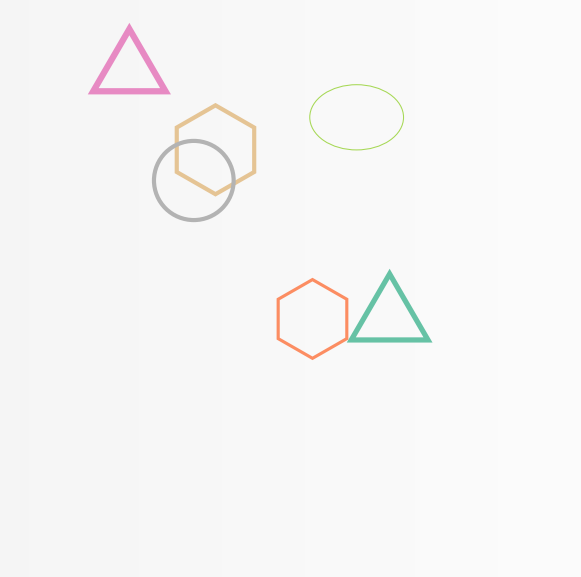[{"shape": "triangle", "thickness": 2.5, "radius": 0.38, "center": [0.67, 0.449]}, {"shape": "hexagon", "thickness": 1.5, "radius": 0.34, "center": [0.538, 0.447]}, {"shape": "triangle", "thickness": 3, "radius": 0.36, "center": [0.223, 0.877]}, {"shape": "oval", "thickness": 0.5, "radius": 0.4, "center": [0.614, 0.796]}, {"shape": "hexagon", "thickness": 2, "radius": 0.38, "center": [0.371, 0.74]}, {"shape": "circle", "thickness": 2, "radius": 0.34, "center": [0.333, 0.687]}]